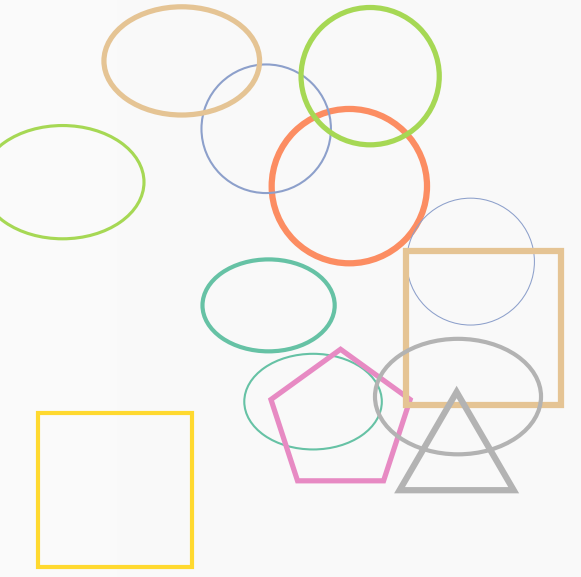[{"shape": "oval", "thickness": 2, "radius": 0.57, "center": [0.462, 0.47]}, {"shape": "oval", "thickness": 1, "radius": 0.59, "center": [0.539, 0.304]}, {"shape": "circle", "thickness": 3, "radius": 0.67, "center": [0.601, 0.677]}, {"shape": "circle", "thickness": 1, "radius": 0.56, "center": [0.458, 0.776]}, {"shape": "circle", "thickness": 0.5, "radius": 0.55, "center": [0.81, 0.546]}, {"shape": "pentagon", "thickness": 2.5, "radius": 0.63, "center": [0.586, 0.268]}, {"shape": "circle", "thickness": 2.5, "radius": 0.59, "center": [0.637, 0.867]}, {"shape": "oval", "thickness": 1.5, "radius": 0.7, "center": [0.108, 0.684]}, {"shape": "square", "thickness": 2, "radius": 0.67, "center": [0.198, 0.151]}, {"shape": "square", "thickness": 3, "radius": 0.67, "center": [0.832, 0.431]}, {"shape": "oval", "thickness": 2.5, "radius": 0.67, "center": [0.313, 0.894]}, {"shape": "triangle", "thickness": 3, "radius": 0.57, "center": [0.786, 0.207]}, {"shape": "oval", "thickness": 2, "radius": 0.71, "center": [0.788, 0.312]}]